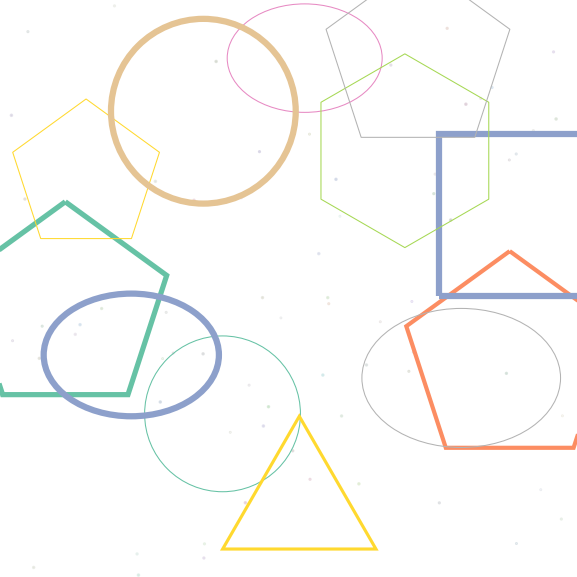[{"shape": "circle", "thickness": 0.5, "radius": 0.67, "center": [0.385, 0.283]}, {"shape": "pentagon", "thickness": 2.5, "radius": 0.92, "center": [0.113, 0.465]}, {"shape": "pentagon", "thickness": 2, "radius": 0.94, "center": [0.883, 0.376]}, {"shape": "square", "thickness": 3, "radius": 0.7, "center": [0.9, 0.627]}, {"shape": "oval", "thickness": 3, "radius": 0.76, "center": [0.227, 0.385]}, {"shape": "oval", "thickness": 0.5, "radius": 0.67, "center": [0.528, 0.898]}, {"shape": "hexagon", "thickness": 0.5, "radius": 0.84, "center": [0.701, 0.738]}, {"shape": "pentagon", "thickness": 0.5, "radius": 0.67, "center": [0.149, 0.694]}, {"shape": "triangle", "thickness": 1.5, "radius": 0.77, "center": [0.518, 0.125]}, {"shape": "circle", "thickness": 3, "radius": 0.8, "center": [0.352, 0.807]}, {"shape": "oval", "thickness": 0.5, "radius": 0.86, "center": [0.799, 0.345]}, {"shape": "pentagon", "thickness": 0.5, "radius": 0.84, "center": [0.724, 0.897]}]